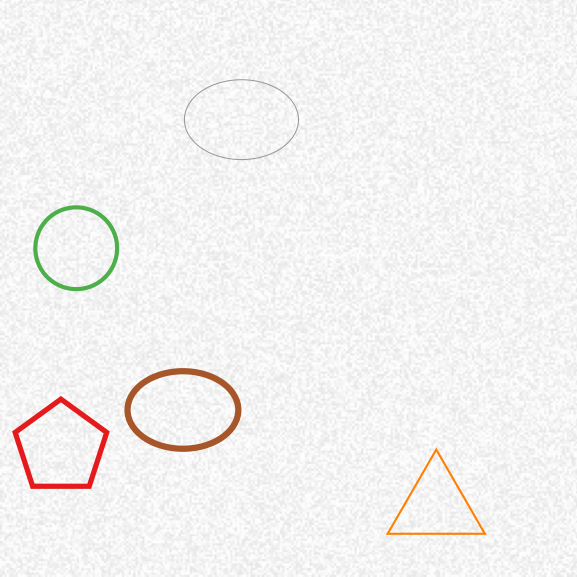[{"shape": "pentagon", "thickness": 2.5, "radius": 0.42, "center": [0.106, 0.225]}, {"shape": "circle", "thickness": 2, "radius": 0.35, "center": [0.132, 0.569]}, {"shape": "triangle", "thickness": 1, "radius": 0.49, "center": [0.755, 0.123]}, {"shape": "oval", "thickness": 3, "radius": 0.48, "center": [0.317, 0.289]}, {"shape": "oval", "thickness": 0.5, "radius": 0.49, "center": [0.418, 0.792]}]